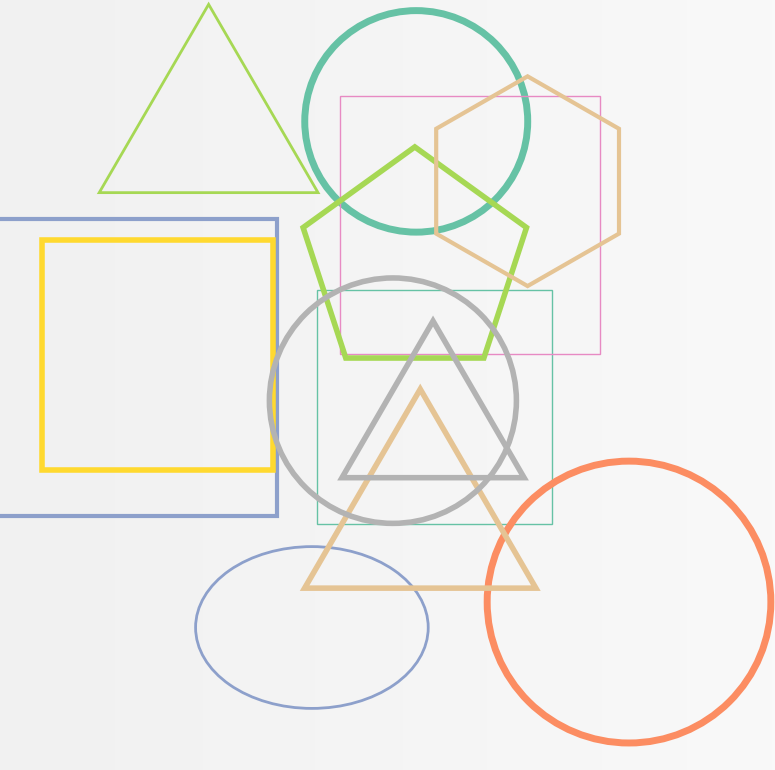[{"shape": "square", "thickness": 0.5, "radius": 0.76, "center": [0.561, 0.471]}, {"shape": "circle", "thickness": 2.5, "radius": 0.72, "center": [0.537, 0.842]}, {"shape": "circle", "thickness": 2.5, "radius": 0.92, "center": [0.812, 0.218]}, {"shape": "oval", "thickness": 1, "radius": 0.75, "center": [0.402, 0.185]}, {"shape": "square", "thickness": 1.5, "radius": 0.96, "center": [0.165, 0.523]}, {"shape": "square", "thickness": 0.5, "radius": 0.84, "center": [0.607, 0.707]}, {"shape": "pentagon", "thickness": 2, "radius": 0.76, "center": [0.535, 0.658]}, {"shape": "triangle", "thickness": 1, "radius": 0.82, "center": [0.269, 0.831]}, {"shape": "square", "thickness": 2, "radius": 0.75, "center": [0.203, 0.539]}, {"shape": "triangle", "thickness": 2, "radius": 0.86, "center": [0.542, 0.322]}, {"shape": "hexagon", "thickness": 1.5, "radius": 0.68, "center": [0.681, 0.765]}, {"shape": "triangle", "thickness": 2, "radius": 0.68, "center": [0.559, 0.447]}, {"shape": "circle", "thickness": 2, "radius": 0.8, "center": [0.507, 0.48]}]